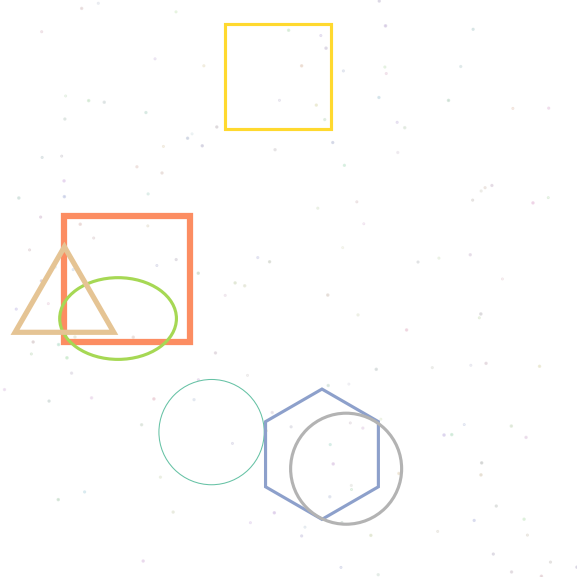[{"shape": "circle", "thickness": 0.5, "radius": 0.46, "center": [0.366, 0.251]}, {"shape": "square", "thickness": 3, "radius": 0.54, "center": [0.22, 0.516]}, {"shape": "hexagon", "thickness": 1.5, "radius": 0.56, "center": [0.558, 0.213]}, {"shape": "oval", "thickness": 1.5, "radius": 0.51, "center": [0.204, 0.448]}, {"shape": "square", "thickness": 1.5, "radius": 0.46, "center": [0.481, 0.867]}, {"shape": "triangle", "thickness": 2.5, "radius": 0.49, "center": [0.112, 0.473]}, {"shape": "circle", "thickness": 1.5, "radius": 0.48, "center": [0.599, 0.188]}]